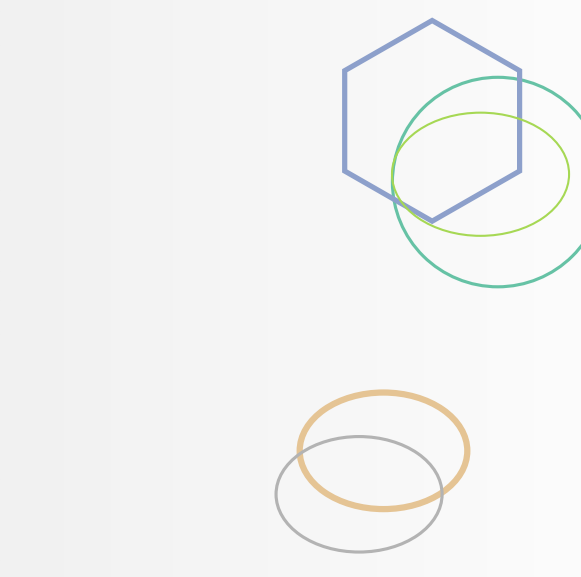[{"shape": "circle", "thickness": 1.5, "radius": 0.91, "center": [0.856, 0.684]}, {"shape": "hexagon", "thickness": 2.5, "radius": 0.87, "center": [0.743, 0.79]}, {"shape": "oval", "thickness": 1, "radius": 0.76, "center": [0.827, 0.697]}, {"shape": "oval", "thickness": 3, "radius": 0.72, "center": [0.66, 0.219]}, {"shape": "oval", "thickness": 1.5, "radius": 0.71, "center": [0.618, 0.143]}]